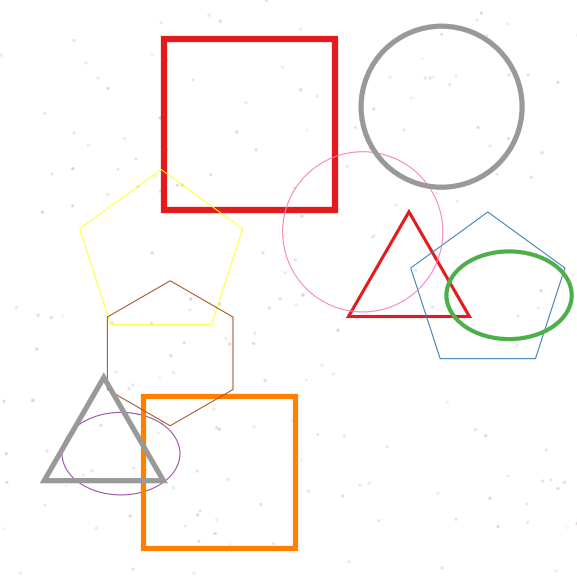[{"shape": "triangle", "thickness": 1.5, "radius": 0.6, "center": [0.708, 0.511]}, {"shape": "square", "thickness": 3, "radius": 0.74, "center": [0.432, 0.783]}, {"shape": "pentagon", "thickness": 0.5, "radius": 0.7, "center": [0.845, 0.492]}, {"shape": "oval", "thickness": 2, "radius": 0.54, "center": [0.882, 0.488]}, {"shape": "oval", "thickness": 0.5, "radius": 0.51, "center": [0.21, 0.214]}, {"shape": "square", "thickness": 2.5, "radius": 0.66, "center": [0.38, 0.181]}, {"shape": "pentagon", "thickness": 0.5, "radius": 0.74, "center": [0.279, 0.557]}, {"shape": "hexagon", "thickness": 0.5, "radius": 0.63, "center": [0.295, 0.387]}, {"shape": "circle", "thickness": 0.5, "radius": 0.69, "center": [0.628, 0.598]}, {"shape": "triangle", "thickness": 2.5, "radius": 0.6, "center": [0.18, 0.226]}, {"shape": "circle", "thickness": 2.5, "radius": 0.7, "center": [0.765, 0.814]}]